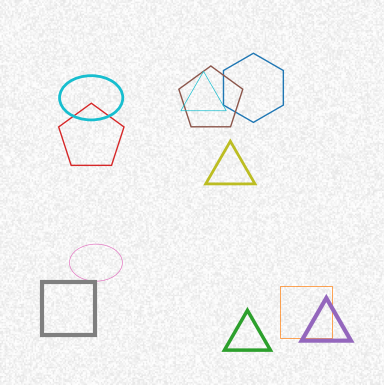[{"shape": "hexagon", "thickness": 1, "radius": 0.45, "center": [0.658, 0.772]}, {"shape": "square", "thickness": 0.5, "radius": 0.34, "center": [0.795, 0.19]}, {"shape": "triangle", "thickness": 2.5, "radius": 0.34, "center": [0.643, 0.125]}, {"shape": "pentagon", "thickness": 1, "radius": 0.45, "center": [0.237, 0.643]}, {"shape": "triangle", "thickness": 3, "radius": 0.37, "center": [0.848, 0.152]}, {"shape": "pentagon", "thickness": 1, "radius": 0.44, "center": [0.548, 0.741]}, {"shape": "oval", "thickness": 0.5, "radius": 0.34, "center": [0.249, 0.318]}, {"shape": "square", "thickness": 3, "radius": 0.34, "center": [0.178, 0.199]}, {"shape": "triangle", "thickness": 2, "radius": 0.37, "center": [0.598, 0.559]}, {"shape": "oval", "thickness": 2, "radius": 0.41, "center": [0.237, 0.746]}, {"shape": "triangle", "thickness": 0.5, "radius": 0.34, "center": [0.529, 0.746]}]